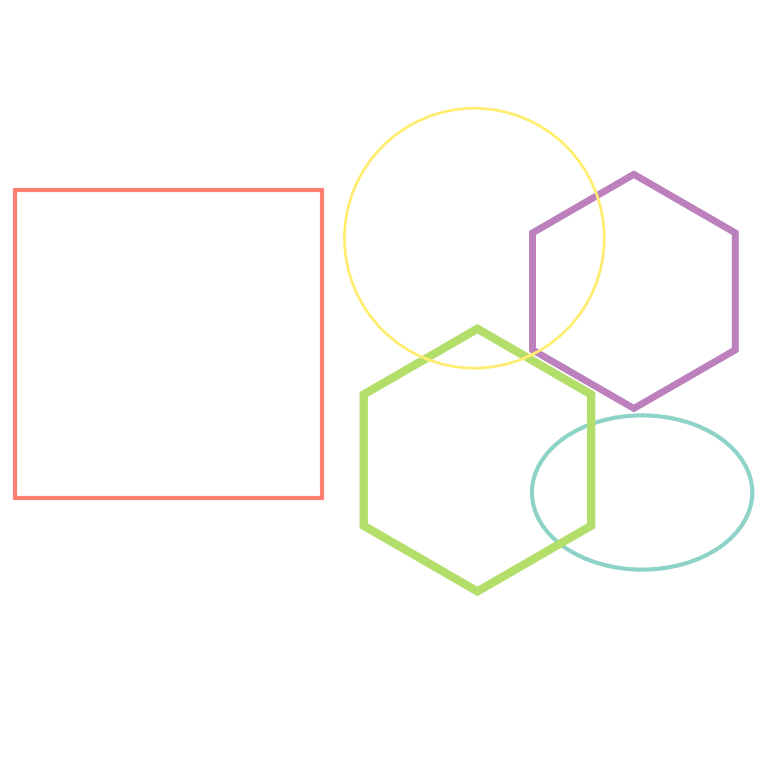[{"shape": "oval", "thickness": 1.5, "radius": 0.72, "center": [0.834, 0.36]}, {"shape": "square", "thickness": 1.5, "radius": 1.0, "center": [0.219, 0.553]}, {"shape": "hexagon", "thickness": 3, "radius": 0.85, "center": [0.62, 0.402]}, {"shape": "hexagon", "thickness": 2.5, "radius": 0.76, "center": [0.823, 0.622]}, {"shape": "circle", "thickness": 1, "radius": 0.84, "center": [0.616, 0.691]}]